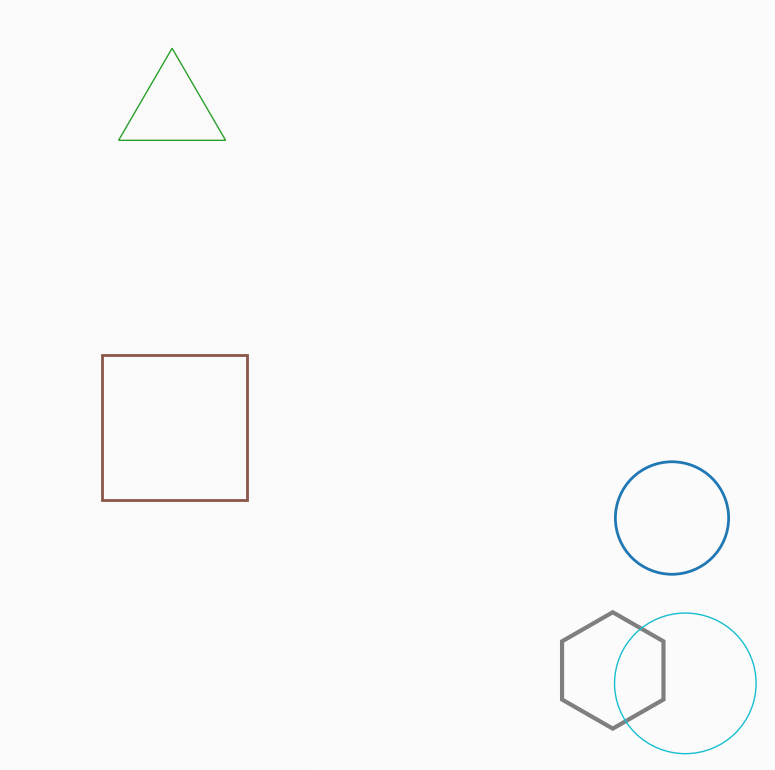[{"shape": "circle", "thickness": 1, "radius": 0.37, "center": [0.867, 0.327]}, {"shape": "triangle", "thickness": 0.5, "radius": 0.4, "center": [0.222, 0.858]}, {"shape": "square", "thickness": 1, "radius": 0.47, "center": [0.225, 0.444]}, {"shape": "hexagon", "thickness": 1.5, "radius": 0.38, "center": [0.791, 0.129]}, {"shape": "circle", "thickness": 0.5, "radius": 0.46, "center": [0.884, 0.113]}]